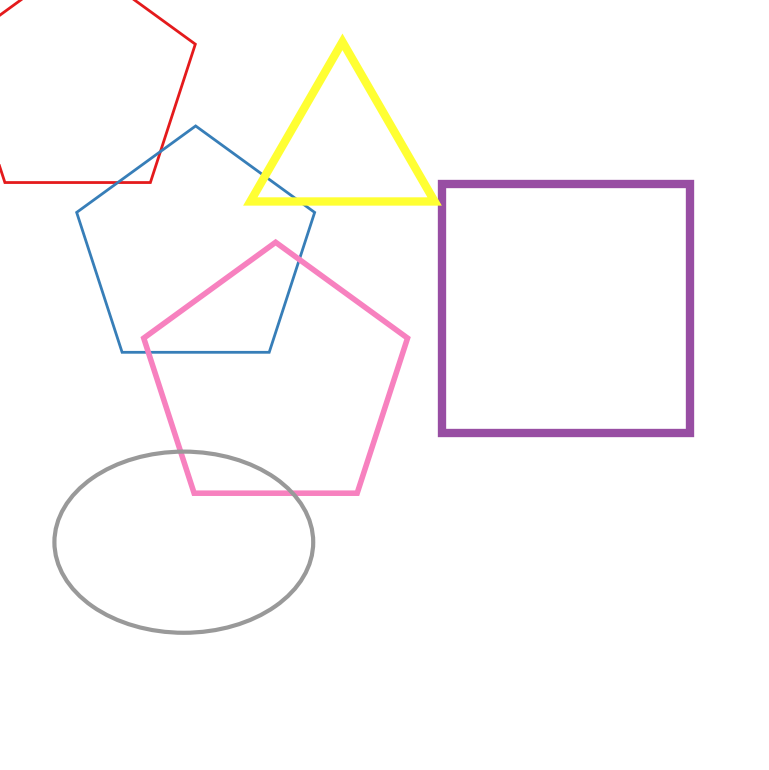[{"shape": "pentagon", "thickness": 1, "radius": 0.8, "center": [0.101, 0.893]}, {"shape": "pentagon", "thickness": 1, "radius": 0.81, "center": [0.254, 0.674]}, {"shape": "square", "thickness": 3, "radius": 0.81, "center": [0.735, 0.599]}, {"shape": "triangle", "thickness": 3, "radius": 0.69, "center": [0.445, 0.807]}, {"shape": "pentagon", "thickness": 2, "radius": 0.9, "center": [0.358, 0.505]}, {"shape": "oval", "thickness": 1.5, "radius": 0.84, "center": [0.239, 0.296]}]